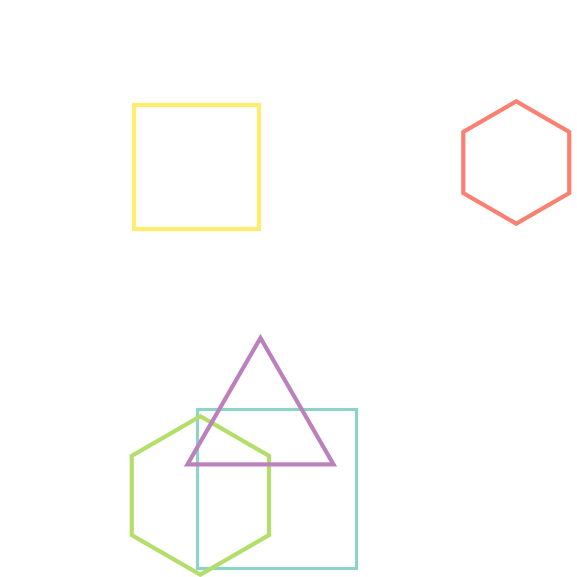[{"shape": "square", "thickness": 1.5, "radius": 0.69, "center": [0.479, 0.154]}, {"shape": "hexagon", "thickness": 2, "radius": 0.53, "center": [0.894, 0.718]}, {"shape": "hexagon", "thickness": 2, "radius": 0.69, "center": [0.347, 0.141]}, {"shape": "triangle", "thickness": 2, "radius": 0.73, "center": [0.451, 0.268]}, {"shape": "square", "thickness": 2, "radius": 0.54, "center": [0.34, 0.71]}]